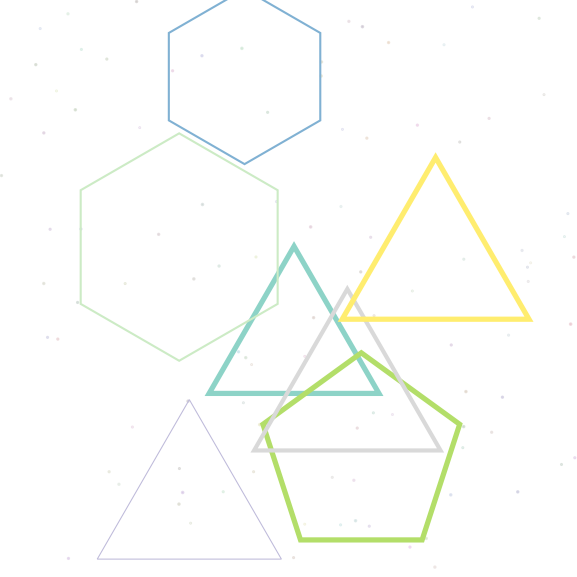[{"shape": "triangle", "thickness": 2.5, "radius": 0.85, "center": [0.509, 0.403]}, {"shape": "triangle", "thickness": 0.5, "radius": 0.92, "center": [0.328, 0.123]}, {"shape": "hexagon", "thickness": 1, "radius": 0.76, "center": [0.423, 0.866]}, {"shape": "pentagon", "thickness": 2.5, "radius": 0.9, "center": [0.626, 0.209]}, {"shape": "triangle", "thickness": 2, "radius": 0.93, "center": [0.601, 0.312]}, {"shape": "hexagon", "thickness": 1, "radius": 0.98, "center": [0.31, 0.571]}, {"shape": "triangle", "thickness": 2.5, "radius": 0.93, "center": [0.754, 0.54]}]